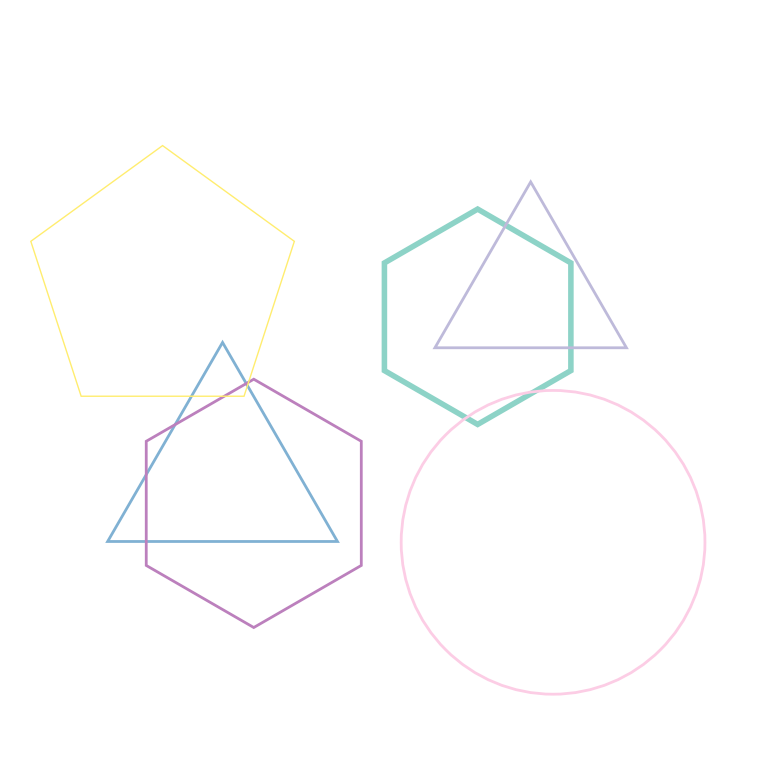[{"shape": "hexagon", "thickness": 2, "radius": 0.7, "center": [0.62, 0.589]}, {"shape": "triangle", "thickness": 1, "radius": 0.72, "center": [0.689, 0.62]}, {"shape": "triangle", "thickness": 1, "radius": 0.86, "center": [0.289, 0.383]}, {"shape": "circle", "thickness": 1, "radius": 0.99, "center": [0.718, 0.296]}, {"shape": "hexagon", "thickness": 1, "radius": 0.81, "center": [0.33, 0.346]}, {"shape": "pentagon", "thickness": 0.5, "radius": 0.9, "center": [0.211, 0.631]}]